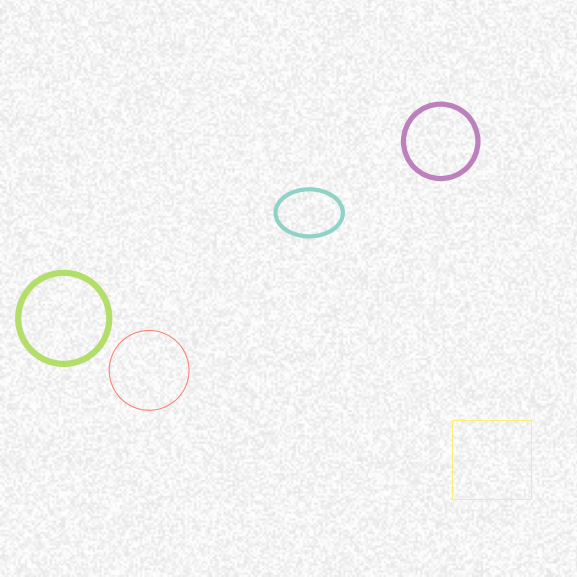[{"shape": "oval", "thickness": 2, "radius": 0.29, "center": [0.535, 0.631]}, {"shape": "circle", "thickness": 0.5, "radius": 0.35, "center": [0.258, 0.358]}, {"shape": "circle", "thickness": 3, "radius": 0.39, "center": [0.11, 0.448]}, {"shape": "circle", "thickness": 2.5, "radius": 0.32, "center": [0.763, 0.754]}, {"shape": "square", "thickness": 0.5, "radius": 0.34, "center": [0.851, 0.204]}]